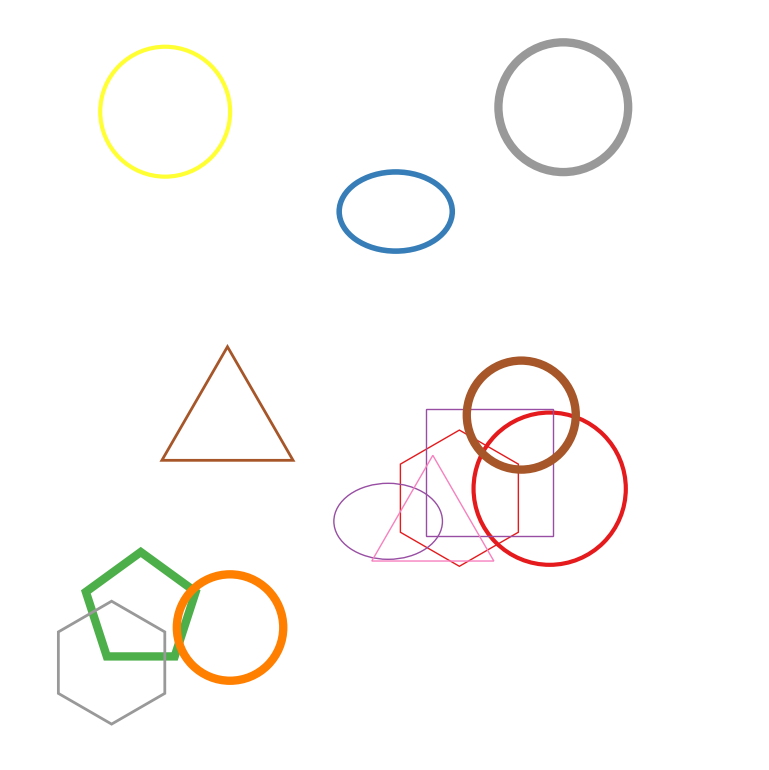[{"shape": "hexagon", "thickness": 0.5, "radius": 0.44, "center": [0.597, 0.353]}, {"shape": "circle", "thickness": 1.5, "radius": 0.49, "center": [0.714, 0.365]}, {"shape": "oval", "thickness": 2, "radius": 0.37, "center": [0.514, 0.725]}, {"shape": "pentagon", "thickness": 3, "radius": 0.37, "center": [0.183, 0.208]}, {"shape": "square", "thickness": 0.5, "radius": 0.41, "center": [0.636, 0.387]}, {"shape": "oval", "thickness": 0.5, "radius": 0.35, "center": [0.504, 0.323]}, {"shape": "circle", "thickness": 3, "radius": 0.35, "center": [0.299, 0.185]}, {"shape": "circle", "thickness": 1.5, "radius": 0.42, "center": [0.215, 0.855]}, {"shape": "triangle", "thickness": 1, "radius": 0.49, "center": [0.295, 0.451]}, {"shape": "circle", "thickness": 3, "radius": 0.35, "center": [0.677, 0.461]}, {"shape": "triangle", "thickness": 0.5, "radius": 0.46, "center": [0.562, 0.317]}, {"shape": "hexagon", "thickness": 1, "radius": 0.4, "center": [0.145, 0.139]}, {"shape": "circle", "thickness": 3, "radius": 0.42, "center": [0.732, 0.861]}]